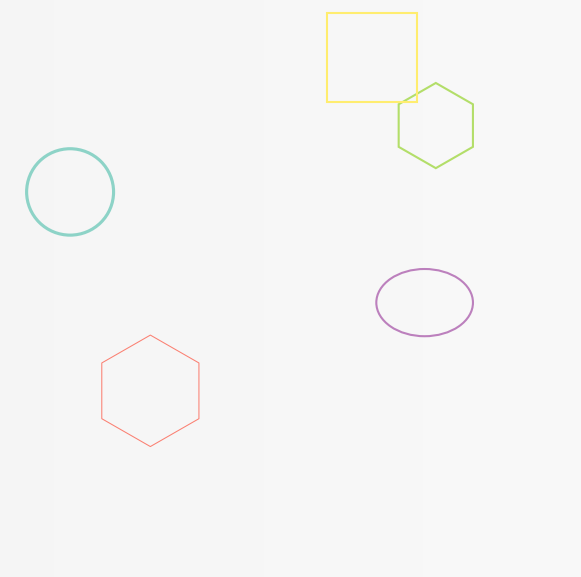[{"shape": "circle", "thickness": 1.5, "radius": 0.37, "center": [0.121, 0.667]}, {"shape": "hexagon", "thickness": 0.5, "radius": 0.48, "center": [0.259, 0.322]}, {"shape": "hexagon", "thickness": 1, "radius": 0.37, "center": [0.75, 0.782]}, {"shape": "oval", "thickness": 1, "radius": 0.42, "center": [0.731, 0.475]}, {"shape": "square", "thickness": 1, "radius": 0.39, "center": [0.64, 0.9]}]